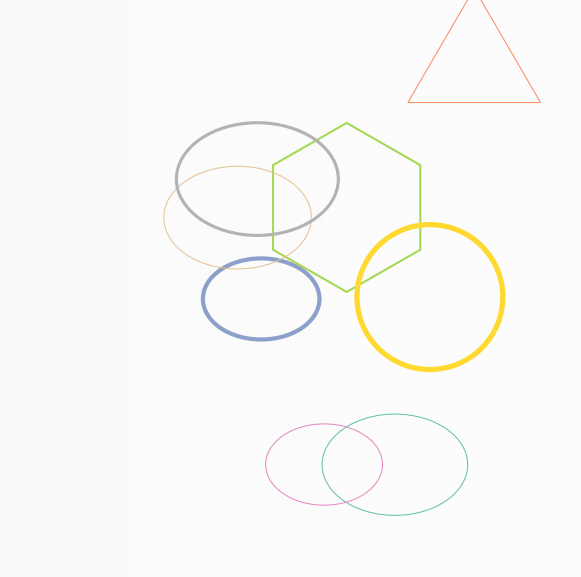[{"shape": "oval", "thickness": 0.5, "radius": 0.63, "center": [0.679, 0.194]}, {"shape": "triangle", "thickness": 0.5, "radius": 0.66, "center": [0.816, 0.887]}, {"shape": "oval", "thickness": 2, "radius": 0.5, "center": [0.449, 0.481]}, {"shape": "oval", "thickness": 0.5, "radius": 0.5, "center": [0.558, 0.195]}, {"shape": "hexagon", "thickness": 1, "radius": 0.73, "center": [0.596, 0.64]}, {"shape": "circle", "thickness": 2.5, "radius": 0.63, "center": [0.74, 0.485]}, {"shape": "oval", "thickness": 0.5, "radius": 0.64, "center": [0.409, 0.622]}, {"shape": "oval", "thickness": 1.5, "radius": 0.7, "center": [0.443, 0.689]}]